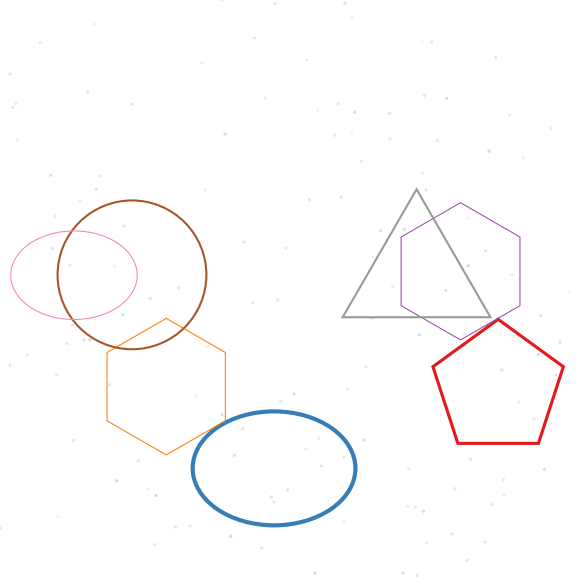[{"shape": "pentagon", "thickness": 1.5, "radius": 0.59, "center": [0.863, 0.327]}, {"shape": "oval", "thickness": 2, "radius": 0.7, "center": [0.475, 0.188]}, {"shape": "hexagon", "thickness": 0.5, "radius": 0.59, "center": [0.797, 0.529]}, {"shape": "hexagon", "thickness": 0.5, "radius": 0.59, "center": [0.288, 0.33]}, {"shape": "circle", "thickness": 1, "radius": 0.64, "center": [0.229, 0.523]}, {"shape": "oval", "thickness": 0.5, "radius": 0.55, "center": [0.128, 0.523]}, {"shape": "triangle", "thickness": 1, "radius": 0.74, "center": [0.721, 0.524]}]